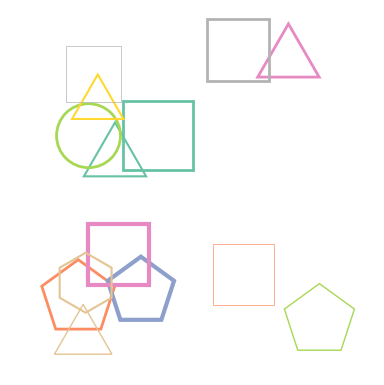[{"shape": "square", "thickness": 2, "radius": 0.45, "center": [0.41, 0.648]}, {"shape": "triangle", "thickness": 1.5, "radius": 0.47, "center": [0.299, 0.589]}, {"shape": "pentagon", "thickness": 2, "radius": 0.5, "center": [0.203, 0.226]}, {"shape": "square", "thickness": 0.5, "radius": 0.4, "center": [0.632, 0.286]}, {"shape": "pentagon", "thickness": 3, "radius": 0.45, "center": [0.366, 0.243]}, {"shape": "triangle", "thickness": 2, "radius": 0.46, "center": [0.749, 0.846]}, {"shape": "square", "thickness": 3, "radius": 0.39, "center": [0.308, 0.34]}, {"shape": "pentagon", "thickness": 1, "radius": 0.48, "center": [0.83, 0.168]}, {"shape": "circle", "thickness": 2, "radius": 0.42, "center": [0.23, 0.648]}, {"shape": "triangle", "thickness": 1.5, "radius": 0.39, "center": [0.254, 0.729]}, {"shape": "triangle", "thickness": 1, "radius": 0.43, "center": [0.216, 0.123]}, {"shape": "hexagon", "thickness": 1.5, "radius": 0.39, "center": [0.222, 0.266]}, {"shape": "square", "thickness": 0.5, "radius": 0.36, "center": [0.242, 0.808]}, {"shape": "square", "thickness": 2, "radius": 0.4, "center": [0.619, 0.87]}]